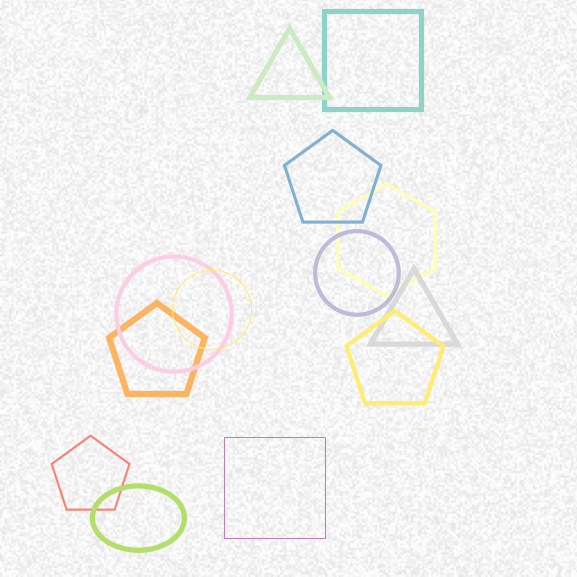[{"shape": "square", "thickness": 2.5, "radius": 0.42, "center": [0.645, 0.895]}, {"shape": "hexagon", "thickness": 1.5, "radius": 0.49, "center": [0.669, 0.583]}, {"shape": "circle", "thickness": 2, "radius": 0.36, "center": [0.618, 0.527]}, {"shape": "pentagon", "thickness": 1, "radius": 0.35, "center": [0.157, 0.174]}, {"shape": "pentagon", "thickness": 1.5, "radius": 0.44, "center": [0.576, 0.686]}, {"shape": "pentagon", "thickness": 3, "radius": 0.44, "center": [0.272, 0.387]}, {"shape": "oval", "thickness": 2.5, "radius": 0.4, "center": [0.24, 0.102]}, {"shape": "circle", "thickness": 2, "radius": 0.5, "center": [0.301, 0.455]}, {"shape": "triangle", "thickness": 2.5, "radius": 0.44, "center": [0.717, 0.447]}, {"shape": "square", "thickness": 0.5, "radius": 0.44, "center": [0.476, 0.154]}, {"shape": "triangle", "thickness": 2.5, "radius": 0.4, "center": [0.502, 0.87]}, {"shape": "circle", "thickness": 0.5, "radius": 0.34, "center": [0.367, 0.463]}, {"shape": "pentagon", "thickness": 2, "radius": 0.44, "center": [0.684, 0.373]}]